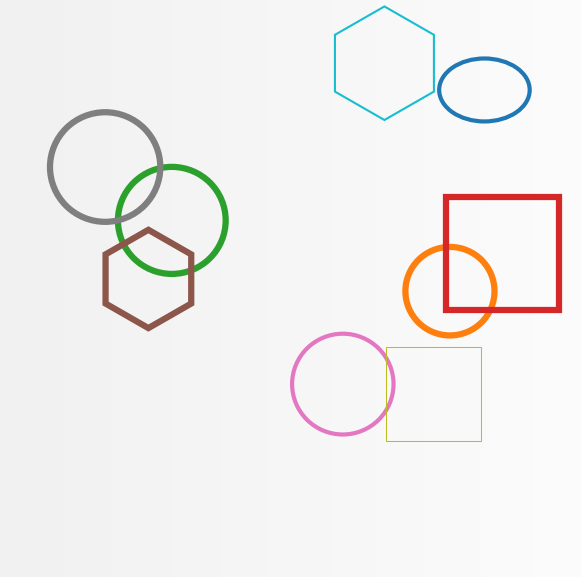[{"shape": "oval", "thickness": 2, "radius": 0.39, "center": [0.833, 0.843]}, {"shape": "circle", "thickness": 3, "radius": 0.38, "center": [0.774, 0.495]}, {"shape": "circle", "thickness": 3, "radius": 0.46, "center": [0.296, 0.617]}, {"shape": "square", "thickness": 3, "radius": 0.49, "center": [0.864, 0.56]}, {"shape": "hexagon", "thickness": 3, "radius": 0.43, "center": [0.255, 0.516]}, {"shape": "circle", "thickness": 2, "radius": 0.44, "center": [0.59, 0.334]}, {"shape": "circle", "thickness": 3, "radius": 0.47, "center": [0.181, 0.71]}, {"shape": "square", "thickness": 0.5, "radius": 0.41, "center": [0.745, 0.317]}, {"shape": "hexagon", "thickness": 1, "radius": 0.49, "center": [0.661, 0.89]}]